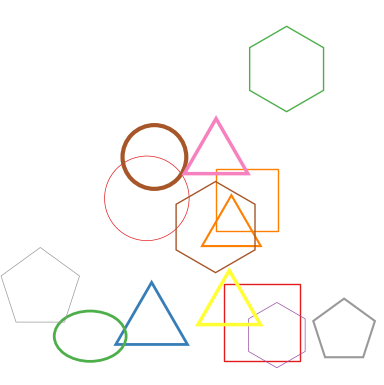[{"shape": "square", "thickness": 1, "radius": 0.5, "center": [0.68, 0.163]}, {"shape": "circle", "thickness": 0.5, "radius": 0.55, "center": [0.381, 0.485]}, {"shape": "triangle", "thickness": 2, "radius": 0.54, "center": [0.394, 0.159]}, {"shape": "hexagon", "thickness": 1, "radius": 0.55, "center": [0.744, 0.821]}, {"shape": "oval", "thickness": 2, "radius": 0.47, "center": [0.234, 0.127]}, {"shape": "hexagon", "thickness": 0.5, "radius": 0.42, "center": [0.719, 0.13]}, {"shape": "triangle", "thickness": 1.5, "radius": 0.44, "center": [0.601, 0.405]}, {"shape": "square", "thickness": 1, "radius": 0.4, "center": [0.642, 0.48]}, {"shape": "triangle", "thickness": 2.5, "radius": 0.47, "center": [0.596, 0.204]}, {"shape": "hexagon", "thickness": 1, "radius": 0.59, "center": [0.56, 0.41]}, {"shape": "circle", "thickness": 3, "radius": 0.41, "center": [0.401, 0.592]}, {"shape": "triangle", "thickness": 2.5, "radius": 0.48, "center": [0.561, 0.597]}, {"shape": "pentagon", "thickness": 0.5, "radius": 0.54, "center": [0.105, 0.25]}, {"shape": "pentagon", "thickness": 1.5, "radius": 0.42, "center": [0.894, 0.14]}]